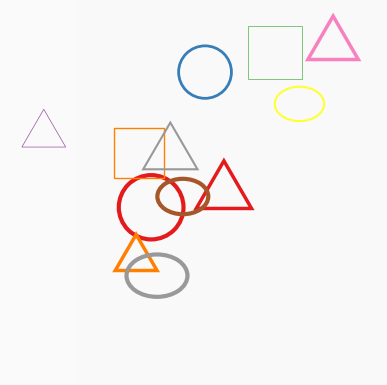[{"shape": "triangle", "thickness": 2.5, "radius": 0.41, "center": [0.578, 0.5]}, {"shape": "circle", "thickness": 3, "radius": 0.42, "center": [0.39, 0.462]}, {"shape": "circle", "thickness": 2, "radius": 0.34, "center": [0.529, 0.813]}, {"shape": "square", "thickness": 0.5, "radius": 0.35, "center": [0.71, 0.863]}, {"shape": "triangle", "thickness": 0.5, "radius": 0.33, "center": [0.113, 0.651]}, {"shape": "square", "thickness": 1, "radius": 0.33, "center": [0.359, 0.602]}, {"shape": "triangle", "thickness": 2.5, "radius": 0.31, "center": [0.351, 0.329]}, {"shape": "oval", "thickness": 1.5, "radius": 0.32, "center": [0.773, 0.73]}, {"shape": "oval", "thickness": 3, "radius": 0.33, "center": [0.472, 0.49]}, {"shape": "triangle", "thickness": 2.5, "radius": 0.38, "center": [0.86, 0.883]}, {"shape": "oval", "thickness": 3, "radius": 0.39, "center": [0.405, 0.284]}, {"shape": "triangle", "thickness": 1.5, "radius": 0.4, "center": [0.44, 0.601]}]